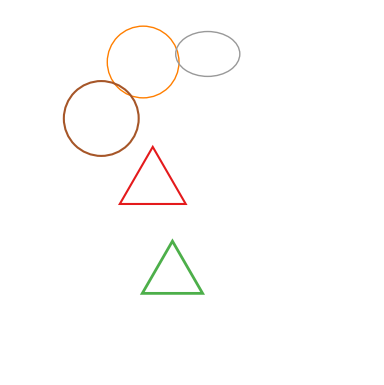[{"shape": "triangle", "thickness": 1.5, "radius": 0.49, "center": [0.397, 0.52]}, {"shape": "triangle", "thickness": 2, "radius": 0.45, "center": [0.448, 0.283]}, {"shape": "circle", "thickness": 1, "radius": 0.47, "center": [0.372, 0.839]}, {"shape": "circle", "thickness": 1.5, "radius": 0.49, "center": [0.263, 0.692]}, {"shape": "oval", "thickness": 1, "radius": 0.42, "center": [0.54, 0.86]}]